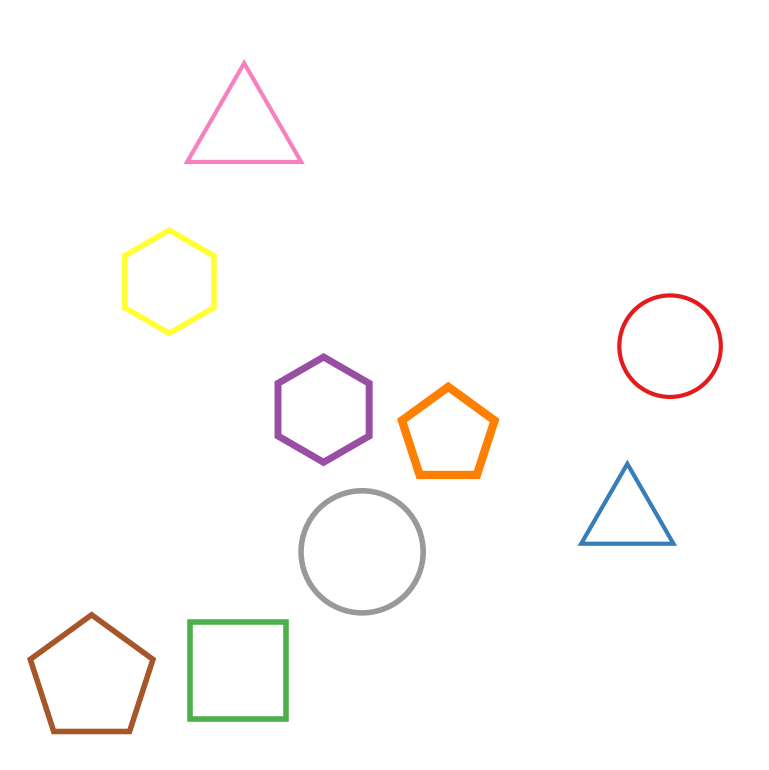[{"shape": "circle", "thickness": 1.5, "radius": 0.33, "center": [0.87, 0.55]}, {"shape": "triangle", "thickness": 1.5, "radius": 0.35, "center": [0.815, 0.328]}, {"shape": "square", "thickness": 2, "radius": 0.31, "center": [0.309, 0.129]}, {"shape": "hexagon", "thickness": 2.5, "radius": 0.34, "center": [0.42, 0.468]}, {"shape": "pentagon", "thickness": 3, "radius": 0.32, "center": [0.582, 0.434]}, {"shape": "hexagon", "thickness": 2, "radius": 0.34, "center": [0.22, 0.634]}, {"shape": "pentagon", "thickness": 2, "radius": 0.42, "center": [0.119, 0.118]}, {"shape": "triangle", "thickness": 1.5, "radius": 0.43, "center": [0.317, 0.832]}, {"shape": "circle", "thickness": 2, "radius": 0.4, "center": [0.47, 0.283]}]